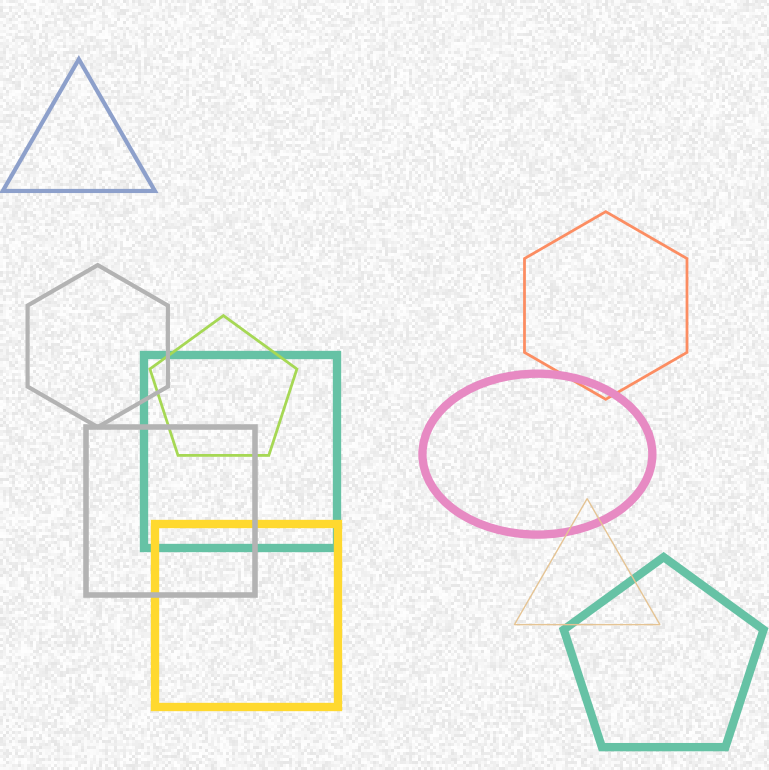[{"shape": "square", "thickness": 3, "radius": 0.63, "center": [0.312, 0.414]}, {"shape": "pentagon", "thickness": 3, "radius": 0.68, "center": [0.862, 0.14]}, {"shape": "hexagon", "thickness": 1, "radius": 0.61, "center": [0.787, 0.603]}, {"shape": "triangle", "thickness": 1.5, "radius": 0.57, "center": [0.102, 0.809]}, {"shape": "oval", "thickness": 3, "radius": 0.75, "center": [0.698, 0.41]}, {"shape": "pentagon", "thickness": 1, "radius": 0.5, "center": [0.29, 0.49]}, {"shape": "square", "thickness": 3, "radius": 0.59, "center": [0.32, 0.2]}, {"shape": "triangle", "thickness": 0.5, "radius": 0.55, "center": [0.763, 0.243]}, {"shape": "hexagon", "thickness": 1.5, "radius": 0.53, "center": [0.127, 0.551]}, {"shape": "square", "thickness": 2, "radius": 0.55, "center": [0.221, 0.336]}]